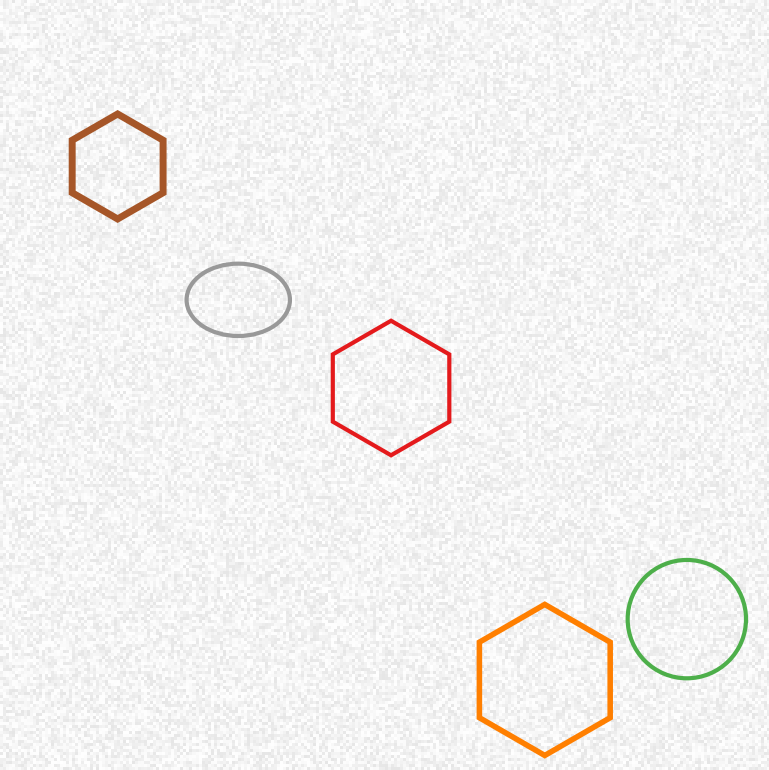[{"shape": "hexagon", "thickness": 1.5, "radius": 0.44, "center": [0.508, 0.496]}, {"shape": "circle", "thickness": 1.5, "radius": 0.38, "center": [0.892, 0.196]}, {"shape": "hexagon", "thickness": 2, "radius": 0.49, "center": [0.708, 0.117]}, {"shape": "hexagon", "thickness": 2.5, "radius": 0.34, "center": [0.153, 0.784]}, {"shape": "oval", "thickness": 1.5, "radius": 0.34, "center": [0.309, 0.611]}]